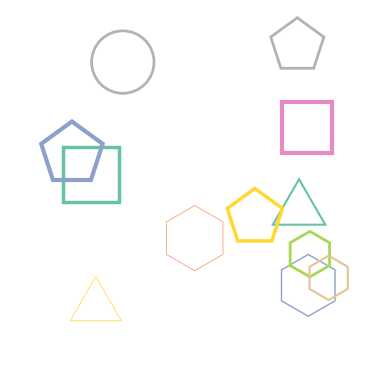[{"shape": "triangle", "thickness": 1.5, "radius": 0.39, "center": [0.777, 0.456]}, {"shape": "square", "thickness": 2.5, "radius": 0.36, "center": [0.237, 0.547]}, {"shape": "hexagon", "thickness": 0.5, "radius": 0.42, "center": [0.506, 0.382]}, {"shape": "pentagon", "thickness": 3, "radius": 0.42, "center": [0.187, 0.6]}, {"shape": "hexagon", "thickness": 1, "radius": 0.4, "center": [0.801, 0.259]}, {"shape": "square", "thickness": 3, "radius": 0.33, "center": [0.797, 0.668]}, {"shape": "hexagon", "thickness": 2, "radius": 0.3, "center": [0.805, 0.34]}, {"shape": "pentagon", "thickness": 2.5, "radius": 0.38, "center": [0.662, 0.435]}, {"shape": "triangle", "thickness": 0.5, "radius": 0.38, "center": [0.249, 0.205]}, {"shape": "hexagon", "thickness": 1.5, "radius": 0.29, "center": [0.854, 0.278]}, {"shape": "pentagon", "thickness": 2, "radius": 0.36, "center": [0.772, 0.881]}, {"shape": "circle", "thickness": 2, "radius": 0.41, "center": [0.319, 0.839]}]